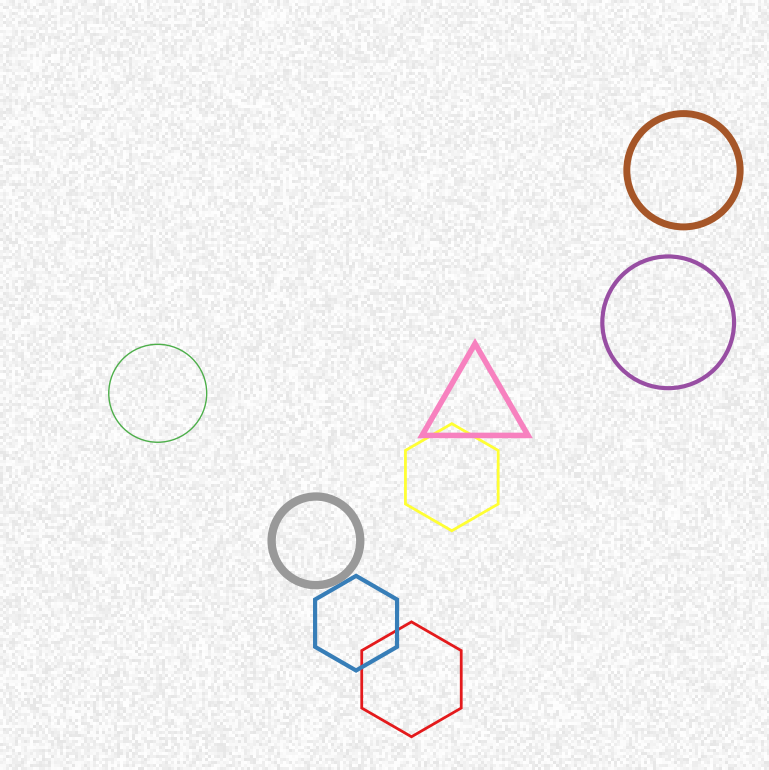[{"shape": "hexagon", "thickness": 1, "radius": 0.37, "center": [0.534, 0.118]}, {"shape": "hexagon", "thickness": 1.5, "radius": 0.31, "center": [0.462, 0.191]}, {"shape": "circle", "thickness": 0.5, "radius": 0.32, "center": [0.205, 0.489]}, {"shape": "circle", "thickness": 1.5, "radius": 0.43, "center": [0.868, 0.581]}, {"shape": "hexagon", "thickness": 1, "radius": 0.35, "center": [0.587, 0.38]}, {"shape": "circle", "thickness": 2.5, "radius": 0.37, "center": [0.888, 0.779]}, {"shape": "triangle", "thickness": 2, "radius": 0.4, "center": [0.617, 0.474]}, {"shape": "circle", "thickness": 3, "radius": 0.29, "center": [0.41, 0.298]}]